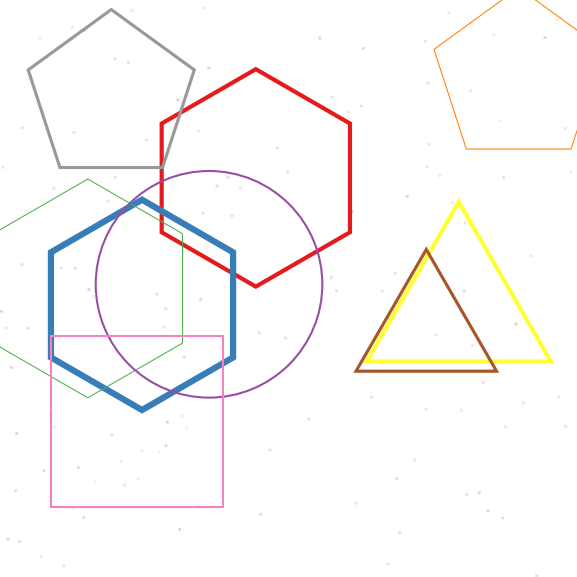[{"shape": "hexagon", "thickness": 2, "radius": 0.94, "center": [0.443, 0.691]}, {"shape": "hexagon", "thickness": 3, "radius": 0.91, "center": [0.246, 0.471]}, {"shape": "hexagon", "thickness": 0.5, "radius": 0.95, "center": [0.152, 0.5]}, {"shape": "circle", "thickness": 1, "radius": 0.98, "center": [0.362, 0.507]}, {"shape": "pentagon", "thickness": 0.5, "radius": 0.77, "center": [0.898, 0.866]}, {"shape": "triangle", "thickness": 2, "radius": 0.92, "center": [0.794, 0.465]}, {"shape": "triangle", "thickness": 1.5, "radius": 0.7, "center": [0.738, 0.427]}, {"shape": "square", "thickness": 1, "radius": 0.74, "center": [0.237, 0.269]}, {"shape": "pentagon", "thickness": 1.5, "radius": 0.76, "center": [0.193, 0.831]}]